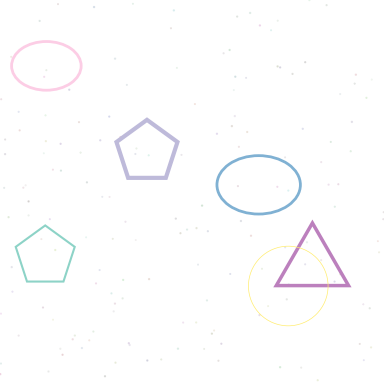[{"shape": "pentagon", "thickness": 1.5, "radius": 0.4, "center": [0.117, 0.334]}, {"shape": "pentagon", "thickness": 3, "radius": 0.42, "center": [0.382, 0.605]}, {"shape": "oval", "thickness": 2, "radius": 0.54, "center": [0.672, 0.52]}, {"shape": "oval", "thickness": 2, "radius": 0.45, "center": [0.12, 0.829]}, {"shape": "triangle", "thickness": 2.5, "radius": 0.54, "center": [0.811, 0.312]}, {"shape": "circle", "thickness": 0.5, "radius": 0.52, "center": [0.749, 0.257]}]